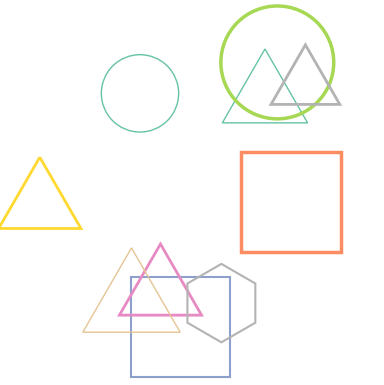[{"shape": "circle", "thickness": 1, "radius": 0.5, "center": [0.364, 0.757]}, {"shape": "triangle", "thickness": 1, "radius": 0.64, "center": [0.688, 0.745]}, {"shape": "square", "thickness": 2.5, "radius": 0.65, "center": [0.755, 0.475]}, {"shape": "square", "thickness": 1.5, "radius": 0.65, "center": [0.469, 0.15]}, {"shape": "triangle", "thickness": 2, "radius": 0.62, "center": [0.417, 0.243]}, {"shape": "circle", "thickness": 2.5, "radius": 0.73, "center": [0.72, 0.838]}, {"shape": "triangle", "thickness": 2, "radius": 0.62, "center": [0.103, 0.468]}, {"shape": "triangle", "thickness": 1, "radius": 0.73, "center": [0.342, 0.21]}, {"shape": "triangle", "thickness": 2, "radius": 0.52, "center": [0.793, 0.78]}, {"shape": "hexagon", "thickness": 1.5, "radius": 0.51, "center": [0.575, 0.213]}]